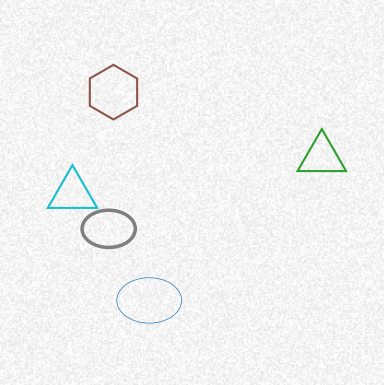[{"shape": "oval", "thickness": 0.5, "radius": 0.42, "center": [0.388, 0.22]}, {"shape": "triangle", "thickness": 1.5, "radius": 0.36, "center": [0.836, 0.592]}, {"shape": "hexagon", "thickness": 1.5, "radius": 0.35, "center": [0.295, 0.761]}, {"shape": "oval", "thickness": 2.5, "radius": 0.35, "center": [0.282, 0.406]}, {"shape": "triangle", "thickness": 1.5, "radius": 0.37, "center": [0.188, 0.497]}]